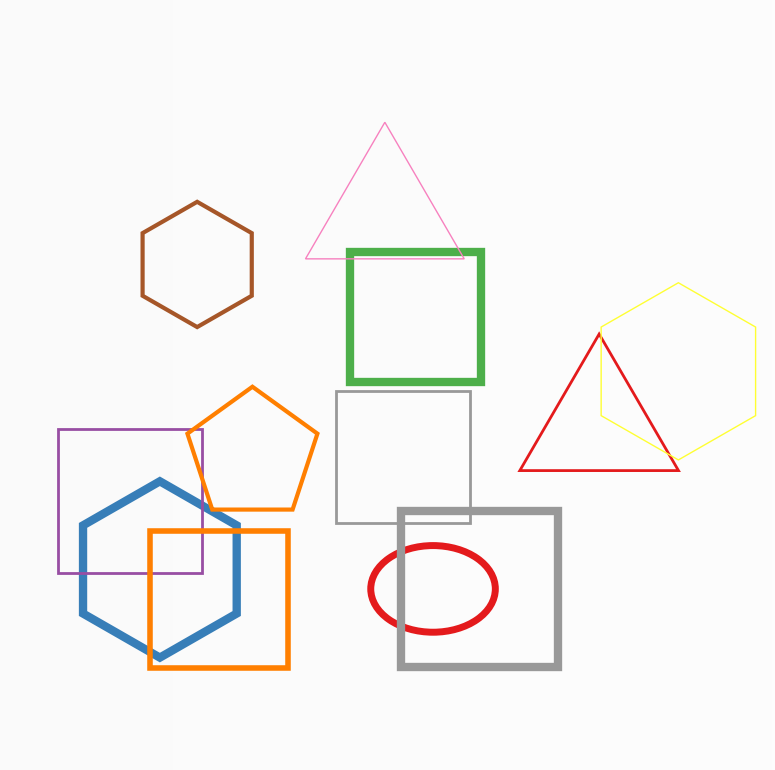[{"shape": "oval", "thickness": 2.5, "radius": 0.4, "center": [0.559, 0.235]}, {"shape": "triangle", "thickness": 1, "radius": 0.59, "center": [0.773, 0.448]}, {"shape": "hexagon", "thickness": 3, "radius": 0.57, "center": [0.206, 0.26]}, {"shape": "square", "thickness": 3, "radius": 0.42, "center": [0.536, 0.588]}, {"shape": "square", "thickness": 1, "radius": 0.47, "center": [0.168, 0.349]}, {"shape": "pentagon", "thickness": 1.5, "radius": 0.44, "center": [0.326, 0.41]}, {"shape": "square", "thickness": 2, "radius": 0.45, "center": [0.283, 0.221]}, {"shape": "hexagon", "thickness": 0.5, "radius": 0.58, "center": [0.875, 0.518]}, {"shape": "hexagon", "thickness": 1.5, "radius": 0.41, "center": [0.254, 0.657]}, {"shape": "triangle", "thickness": 0.5, "radius": 0.59, "center": [0.497, 0.723]}, {"shape": "square", "thickness": 3, "radius": 0.51, "center": [0.619, 0.235]}, {"shape": "square", "thickness": 1, "radius": 0.43, "center": [0.52, 0.406]}]